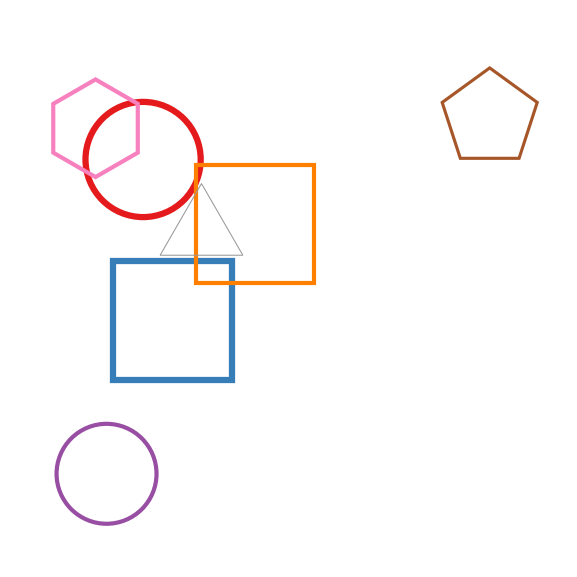[{"shape": "circle", "thickness": 3, "radius": 0.5, "center": [0.248, 0.723]}, {"shape": "square", "thickness": 3, "radius": 0.52, "center": [0.299, 0.444]}, {"shape": "circle", "thickness": 2, "radius": 0.43, "center": [0.184, 0.179]}, {"shape": "square", "thickness": 2, "radius": 0.51, "center": [0.442, 0.611]}, {"shape": "pentagon", "thickness": 1.5, "radius": 0.43, "center": [0.848, 0.795]}, {"shape": "hexagon", "thickness": 2, "radius": 0.42, "center": [0.165, 0.777]}, {"shape": "triangle", "thickness": 0.5, "radius": 0.41, "center": [0.349, 0.599]}]